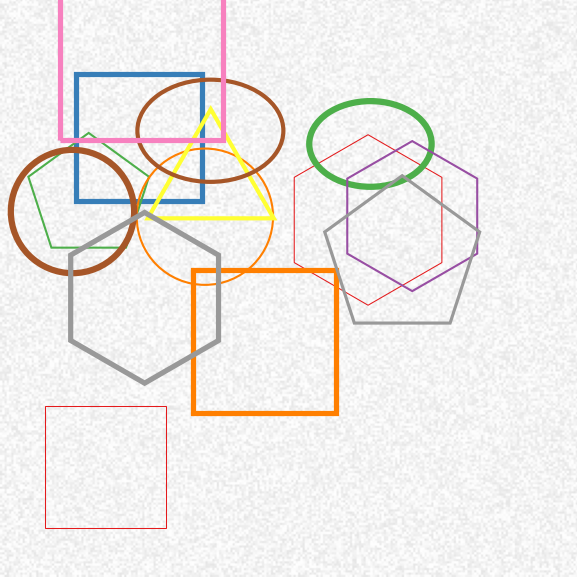[{"shape": "square", "thickness": 0.5, "radius": 0.52, "center": [0.183, 0.19]}, {"shape": "hexagon", "thickness": 0.5, "radius": 0.74, "center": [0.637, 0.618]}, {"shape": "square", "thickness": 2.5, "radius": 0.55, "center": [0.241, 0.761]}, {"shape": "oval", "thickness": 3, "radius": 0.53, "center": [0.641, 0.75]}, {"shape": "pentagon", "thickness": 1, "radius": 0.55, "center": [0.154, 0.659]}, {"shape": "hexagon", "thickness": 1, "radius": 0.65, "center": [0.714, 0.625]}, {"shape": "square", "thickness": 2.5, "radius": 0.62, "center": [0.458, 0.407]}, {"shape": "circle", "thickness": 1, "radius": 0.59, "center": [0.355, 0.624]}, {"shape": "triangle", "thickness": 2, "radius": 0.63, "center": [0.365, 0.684]}, {"shape": "circle", "thickness": 3, "radius": 0.53, "center": [0.126, 0.633]}, {"shape": "oval", "thickness": 2, "radius": 0.63, "center": [0.364, 0.773]}, {"shape": "square", "thickness": 2.5, "radius": 0.71, "center": [0.244, 0.898]}, {"shape": "hexagon", "thickness": 2.5, "radius": 0.74, "center": [0.25, 0.483]}, {"shape": "pentagon", "thickness": 1.5, "radius": 0.71, "center": [0.696, 0.554]}]